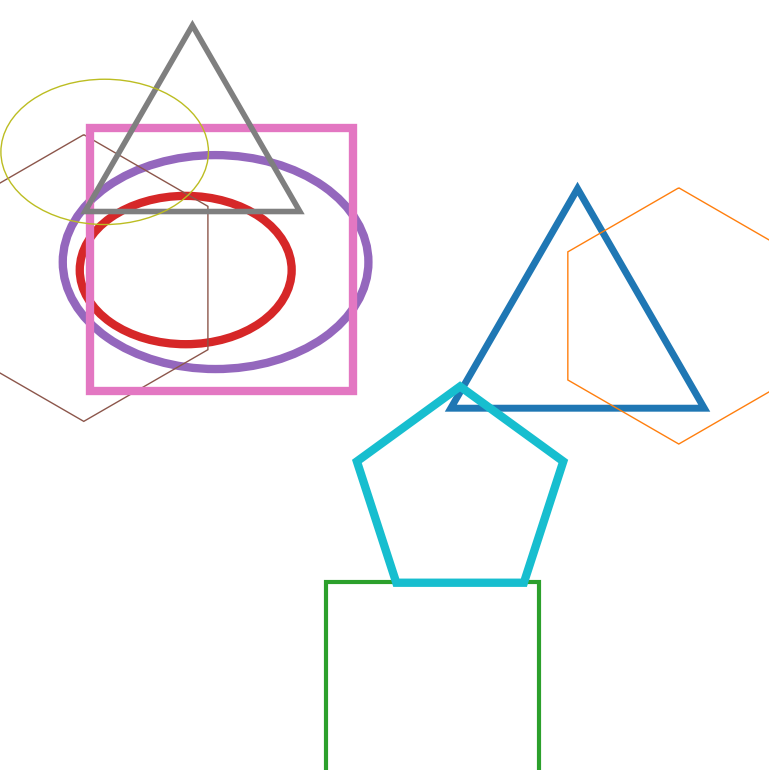[{"shape": "triangle", "thickness": 2.5, "radius": 0.95, "center": [0.75, 0.565]}, {"shape": "hexagon", "thickness": 0.5, "radius": 0.83, "center": [0.882, 0.59]}, {"shape": "square", "thickness": 1.5, "radius": 0.69, "center": [0.562, 0.106]}, {"shape": "oval", "thickness": 3, "radius": 0.69, "center": [0.241, 0.649]}, {"shape": "oval", "thickness": 3, "radius": 0.99, "center": [0.28, 0.66]}, {"shape": "hexagon", "thickness": 0.5, "radius": 0.93, "center": [0.109, 0.639]}, {"shape": "square", "thickness": 3, "radius": 0.85, "center": [0.288, 0.663]}, {"shape": "triangle", "thickness": 2, "radius": 0.81, "center": [0.25, 0.806]}, {"shape": "oval", "thickness": 0.5, "radius": 0.67, "center": [0.136, 0.803]}, {"shape": "pentagon", "thickness": 3, "radius": 0.7, "center": [0.598, 0.357]}]